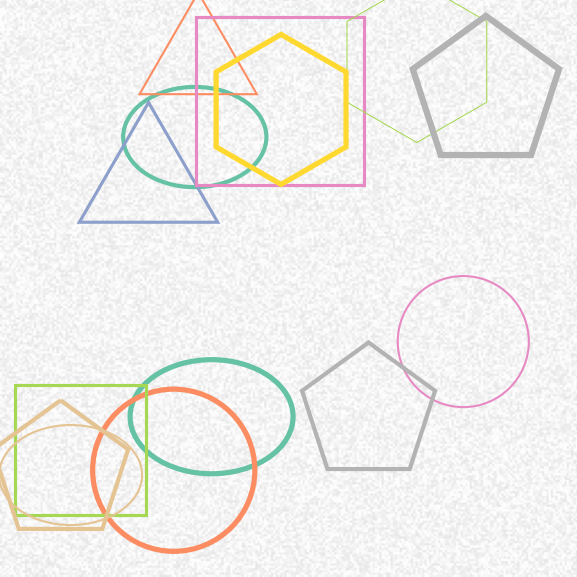[{"shape": "oval", "thickness": 2, "radius": 0.62, "center": [0.337, 0.762]}, {"shape": "oval", "thickness": 2.5, "radius": 0.71, "center": [0.366, 0.278]}, {"shape": "circle", "thickness": 2.5, "radius": 0.7, "center": [0.301, 0.185]}, {"shape": "triangle", "thickness": 1, "radius": 0.59, "center": [0.343, 0.895]}, {"shape": "triangle", "thickness": 1.5, "radius": 0.69, "center": [0.257, 0.683]}, {"shape": "circle", "thickness": 1, "radius": 0.57, "center": [0.802, 0.408]}, {"shape": "square", "thickness": 1.5, "radius": 0.73, "center": [0.485, 0.824]}, {"shape": "square", "thickness": 1.5, "radius": 0.56, "center": [0.139, 0.22]}, {"shape": "hexagon", "thickness": 0.5, "radius": 0.7, "center": [0.722, 0.892]}, {"shape": "hexagon", "thickness": 2.5, "radius": 0.65, "center": [0.487, 0.81]}, {"shape": "pentagon", "thickness": 2, "radius": 0.62, "center": [0.105, 0.183]}, {"shape": "oval", "thickness": 1, "radius": 0.62, "center": [0.122, 0.177]}, {"shape": "pentagon", "thickness": 3, "radius": 0.67, "center": [0.841, 0.838]}, {"shape": "pentagon", "thickness": 2, "radius": 0.61, "center": [0.638, 0.285]}]